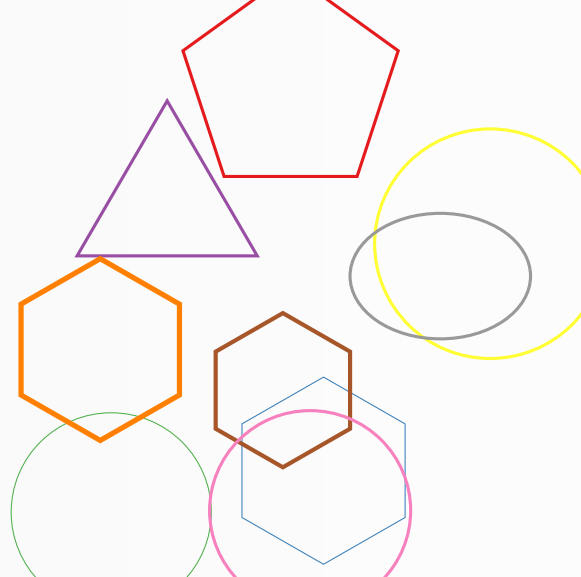[{"shape": "pentagon", "thickness": 1.5, "radius": 0.97, "center": [0.5, 0.851]}, {"shape": "hexagon", "thickness": 0.5, "radius": 0.81, "center": [0.557, 0.184]}, {"shape": "circle", "thickness": 0.5, "radius": 0.86, "center": [0.191, 0.112]}, {"shape": "triangle", "thickness": 1.5, "radius": 0.89, "center": [0.288, 0.646]}, {"shape": "hexagon", "thickness": 2.5, "radius": 0.79, "center": [0.172, 0.394]}, {"shape": "circle", "thickness": 1.5, "radius": 0.99, "center": [0.843, 0.577]}, {"shape": "hexagon", "thickness": 2, "radius": 0.67, "center": [0.487, 0.323]}, {"shape": "circle", "thickness": 1.5, "radius": 0.86, "center": [0.534, 0.115]}, {"shape": "oval", "thickness": 1.5, "radius": 0.78, "center": [0.757, 0.521]}]